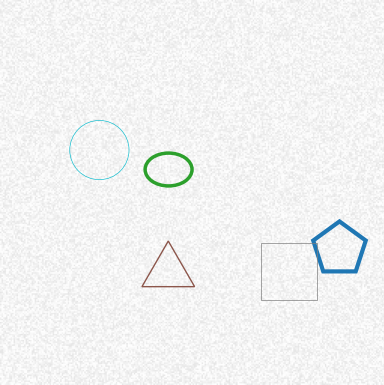[{"shape": "pentagon", "thickness": 3, "radius": 0.36, "center": [0.882, 0.353]}, {"shape": "oval", "thickness": 2.5, "radius": 0.3, "center": [0.438, 0.56]}, {"shape": "triangle", "thickness": 1, "radius": 0.39, "center": [0.437, 0.295]}, {"shape": "square", "thickness": 0.5, "radius": 0.36, "center": [0.75, 0.295]}, {"shape": "circle", "thickness": 0.5, "radius": 0.38, "center": [0.258, 0.61]}]